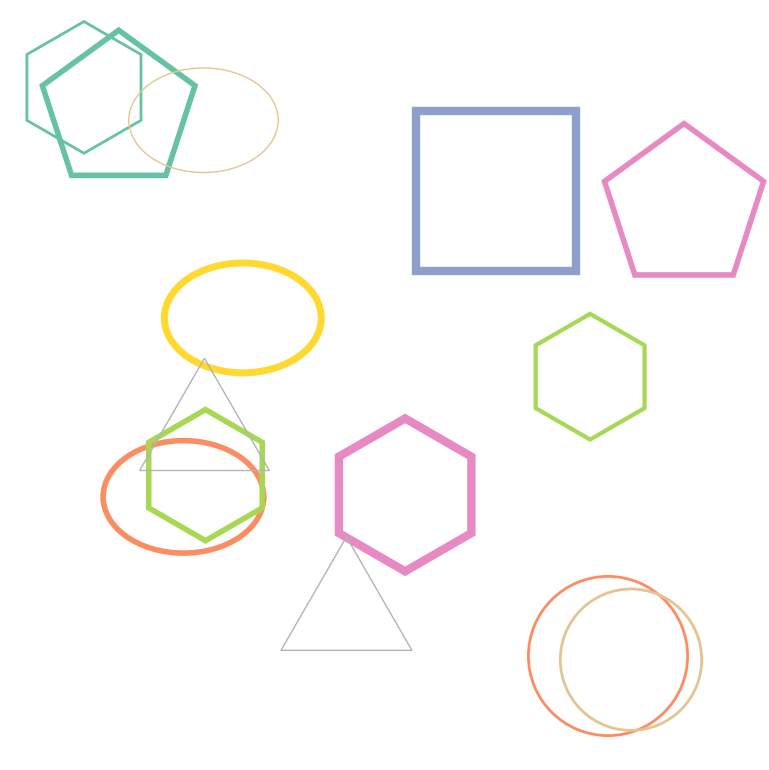[{"shape": "pentagon", "thickness": 2, "radius": 0.52, "center": [0.154, 0.857]}, {"shape": "hexagon", "thickness": 1, "radius": 0.43, "center": [0.109, 0.886]}, {"shape": "circle", "thickness": 1, "radius": 0.52, "center": [0.79, 0.148]}, {"shape": "oval", "thickness": 2, "radius": 0.52, "center": [0.238, 0.355]}, {"shape": "square", "thickness": 3, "radius": 0.52, "center": [0.644, 0.751]}, {"shape": "hexagon", "thickness": 3, "radius": 0.5, "center": [0.526, 0.357]}, {"shape": "pentagon", "thickness": 2, "radius": 0.54, "center": [0.888, 0.731]}, {"shape": "hexagon", "thickness": 1.5, "radius": 0.41, "center": [0.766, 0.511]}, {"shape": "hexagon", "thickness": 2, "radius": 0.43, "center": [0.267, 0.383]}, {"shape": "oval", "thickness": 2.5, "radius": 0.51, "center": [0.315, 0.587]}, {"shape": "oval", "thickness": 0.5, "radius": 0.49, "center": [0.264, 0.844]}, {"shape": "circle", "thickness": 1, "radius": 0.46, "center": [0.819, 0.143]}, {"shape": "triangle", "thickness": 0.5, "radius": 0.49, "center": [0.45, 0.204]}, {"shape": "triangle", "thickness": 0.5, "radius": 0.49, "center": [0.266, 0.438]}]